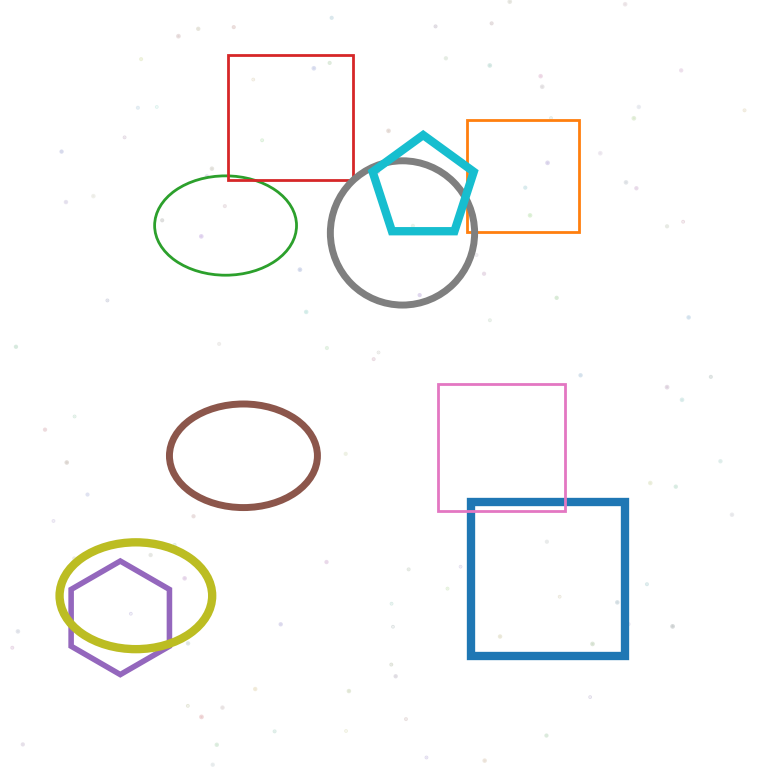[{"shape": "square", "thickness": 3, "radius": 0.5, "center": [0.712, 0.248]}, {"shape": "square", "thickness": 1, "radius": 0.36, "center": [0.679, 0.772]}, {"shape": "oval", "thickness": 1, "radius": 0.46, "center": [0.293, 0.707]}, {"shape": "square", "thickness": 1, "radius": 0.41, "center": [0.377, 0.847]}, {"shape": "hexagon", "thickness": 2, "radius": 0.37, "center": [0.156, 0.198]}, {"shape": "oval", "thickness": 2.5, "radius": 0.48, "center": [0.316, 0.408]}, {"shape": "square", "thickness": 1, "radius": 0.41, "center": [0.651, 0.419]}, {"shape": "circle", "thickness": 2.5, "radius": 0.47, "center": [0.523, 0.698]}, {"shape": "oval", "thickness": 3, "radius": 0.5, "center": [0.176, 0.226]}, {"shape": "pentagon", "thickness": 3, "radius": 0.35, "center": [0.55, 0.756]}]